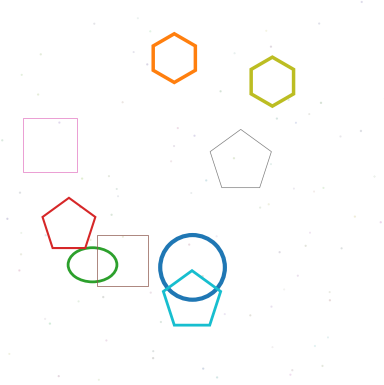[{"shape": "circle", "thickness": 3, "radius": 0.42, "center": [0.5, 0.306]}, {"shape": "hexagon", "thickness": 2.5, "radius": 0.32, "center": [0.453, 0.849]}, {"shape": "oval", "thickness": 2, "radius": 0.32, "center": [0.24, 0.312]}, {"shape": "pentagon", "thickness": 1.5, "radius": 0.36, "center": [0.179, 0.414]}, {"shape": "square", "thickness": 0.5, "radius": 0.33, "center": [0.318, 0.324]}, {"shape": "square", "thickness": 0.5, "radius": 0.35, "center": [0.131, 0.624]}, {"shape": "pentagon", "thickness": 0.5, "radius": 0.42, "center": [0.625, 0.58]}, {"shape": "hexagon", "thickness": 2.5, "radius": 0.32, "center": [0.707, 0.788]}, {"shape": "pentagon", "thickness": 2, "radius": 0.39, "center": [0.499, 0.219]}]